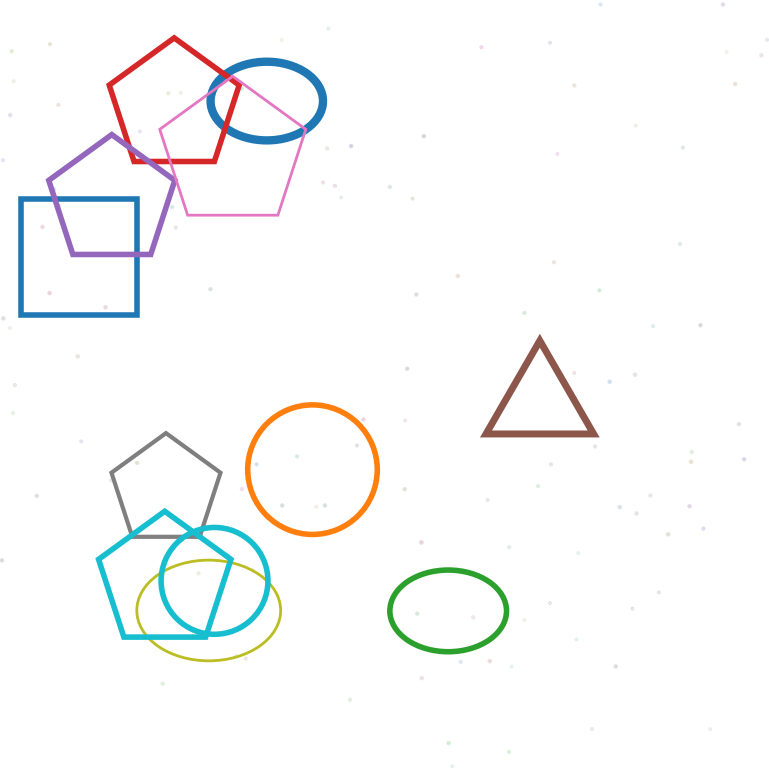[{"shape": "square", "thickness": 2, "radius": 0.38, "center": [0.103, 0.666]}, {"shape": "oval", "thickness": 3, "radius": 0.36, "center": [0.346, 0.869]}, {"shape": "circle", "thickness": 2, "radius": 0.42, "center": [0.406, 0.39]}, {"shape": "oval", "thickness": 2, "radius": 0.38, "center": [0.582, 0.207]}, {"shape": "pentagon", "thickness": 2, "radius": 0.44, "center": [0.226, 0.862]}, {"shape": "pentagon", "thickness": 2, "radius": 0.43, "center": [0.145, 0.739]}, {"shape": "triangle", "thickness": 2.5, "radius": 0.4, "center": [0.701, 0.477]}, {"shape": "pentagon", "thickness": 1, "radius": 0.5, "center": [0.302, 0.801]}, {"shape": "pentagon", "thickness": 1.5, "radius": 0.37, "center": [0.216, 0.363]}, {"shape": "oval", "thickness": 1, "radius": 0.47, "center": [0.271, 0.207]}, {"shape": "pentagon", "thickness": 2, "radius": 0.45, "center": [0.214, 0.246]}, {"shape": "circle", "thickness": 2, "radius": 0.35, "center": [0.279, 0.246]}]